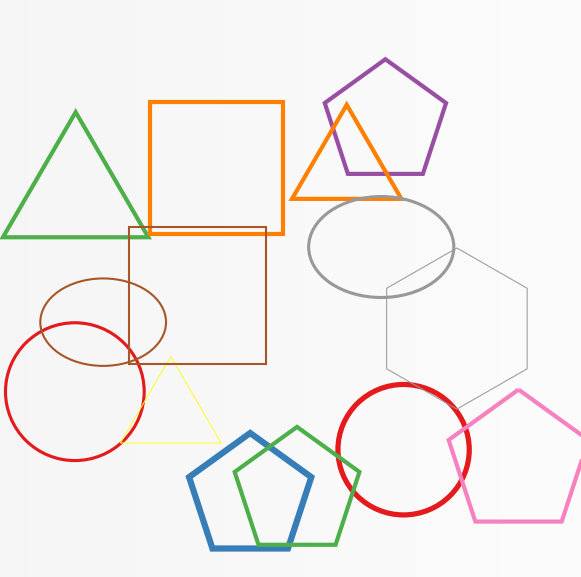[{"shape": "circle", "thickness": 2.5, "radius": 0.56, "center": [0.694, 0.22]}, {"shape": "circle", "thickness": 1.5, "radius": 0.6, "center": [0.129, 0.321]}, {"shape": "pentagon", "thickness": 3, "radius": 0.55, "center": [0.43, 0.139]}, {"shape": "triangle", "thickness": 2, "radius": 0.72, "center": [0.13, 0.661]}, {"shape": "pentagon", "thickness": 2, "radius": 0.56, "center": [0.511, 0.147]}, {"shape": "pentagon", "thickness": 2, "radius": 0.55, "center": [0.663, 0.787]}, {"shape": "square", "thickness": 2, "radius": 0.57, "center": [0.372, 0.709]}, {"shape": "triangle", "thickness": 2, "radius": 0.54, "center": [0.596, 0.709]}, {"shape": "triangle", "thickness": 0.5, "radius": 0.5, "center": [0.294, 0.282]}, {"shape": "oval", "thickness": 1, "radius": 0.54, "center": [0.178, 0.441]}, {"shape": "square", "thickness": 1, "radius": 0.59, "center": [0.339, 0.487]}, {"shape": "pentagon", "thickness": 2, "radius": 0.63, "center": [0.892, 0.198]}, {"shape": "oval", "thickness": 1.5, "radius": 0.62, "center": [0.656, 0.571]}, {"shape": "hexagon", "thickness": 0.5, "radius": 0.7, "center": [0.786, 0.43]}]